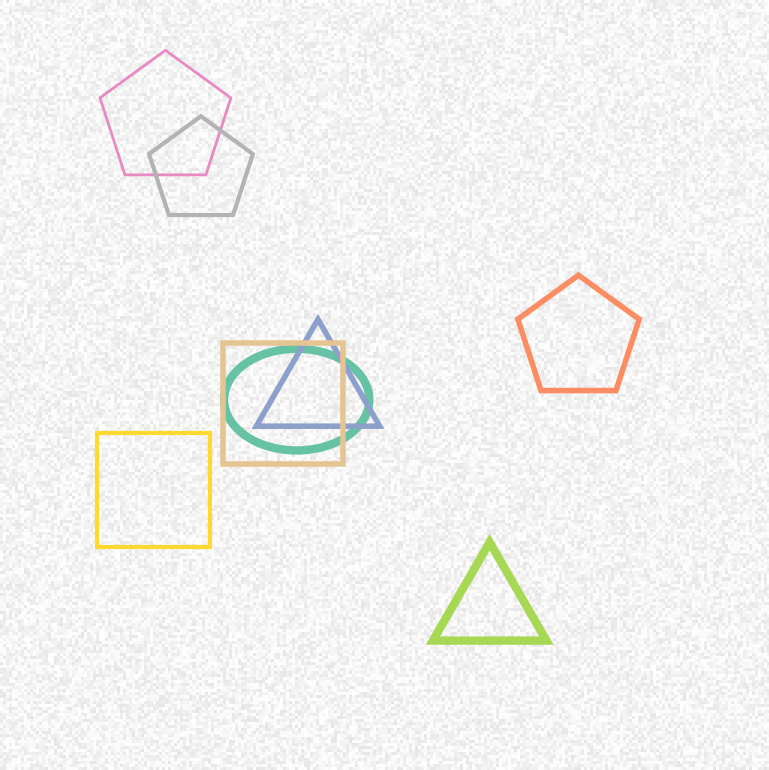[{"shape": "oval", "thickness": 3, "radius": 0.47, "center": [0.385, 0.481]}, {"shape": "pentagon", "thickness": 2, "radius": 0.41, "center": [0.751, 0.56]}, {"shape": "triangle", "thickness": 2, "radius": 0.46, "center": [0.413, 0.493]}, {"shape": "pentagon", "thickness": 1, "radius": 0.45, "center": [0.215, 0.845]}, {"shape": "triangle", "thickness": 3, "radius": 0.43, "center": [0.636, 0.211]}, {"shape": "square", "thickness": 1.5, "radius": 0.37, "center": [0.2, 0.364]}, {"shape": "square", "thickness": 2, "radius": 0.39, "center": [0.368, 0.476]}, {"shape": "pentagon", "thickness": 1.5, "radius": 0.35, "center": [0.261, 0.778]}]